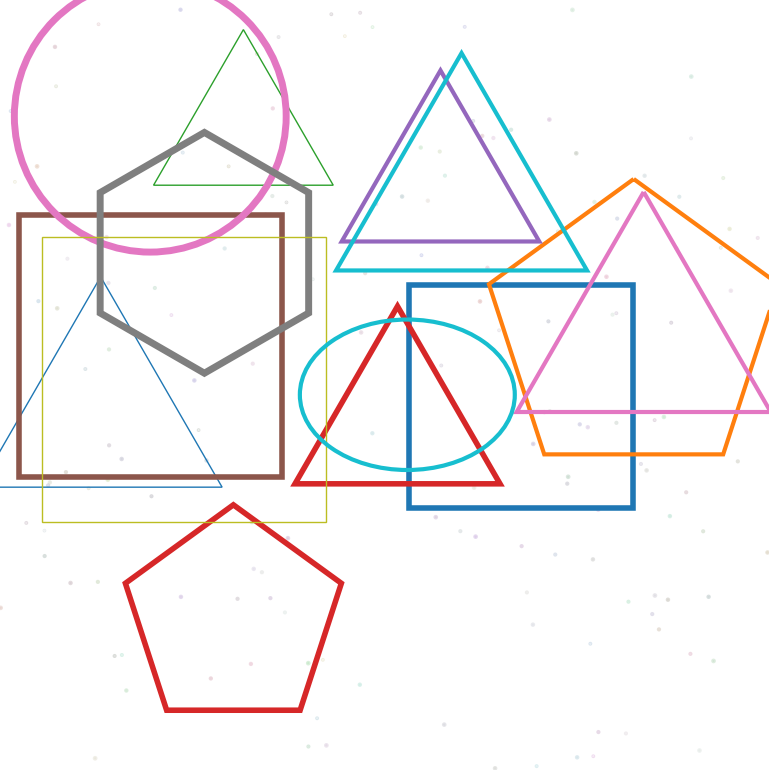[{"shape": "square", "thickness": 2, "radius": 0.73, "center": [0.677, 0.485]}, {"shape": "triangle", "thickness": 0.5, "radius": 0.91, "center": [0.131, 0.458]}, {"shape": "pentagon", "thickness": 1.5, "radius": 0.99, "center": [0.823, 0.57]}, {"shape": "triangle", "thickness": 0.5, "radius": 0.67, "center": [0.316, 0.827]}, {"shape": "triangle", "thickness": 2, "radius": 0.77, "center": [0.516, 0.449]}, {"shape": "pentagon", "thickness": 2, "radius": 0.74, "center": [0.303, 0.197]}, {"shape": "triangle", "thickness": 1.5, "radius": 0.74, "center": [0.572, 0.76]}, {"shape": "square", "thickness": 2, "radius": 0.85, "center": [0.195, 0.551]}, {"shape": "triangle", "thickness": 1.5, "radius": 0.95, "center": [0.836, 0.56]}, {"shape": "circle", "thickness": 2.5, "radius": 0.88, "center": [0.195, 0.849]}, {"shape": "hexagon", "thickness": 2.5, "radius": 0.78, "center": [0.265, 0.672]}, {"shape": "square", "thickness": 0.5, "radius": 0.92, "center": [0.239, 0.507]}, {"shape": "triangle", "thickness": 1.5, "radius": 0.94, "center": [0.599, 0.743]}, {"shape": "oval", "thickness": 1.5, "radius": 0.7, "center": [0.529, 0.487]}]